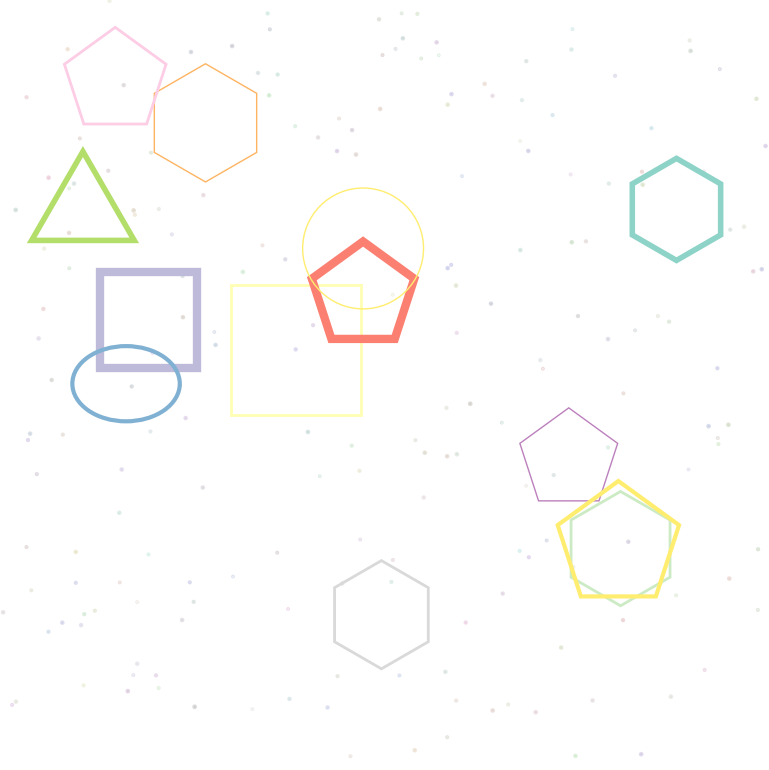[{"shape": "hexagon", "thickness": 2, "radius": 0.33, "center": [0.879, 0.728]}, {"shape": "square", "thickness": 1, "radius": 0.42, "center": [0.384, 0.545]}, {"shape": "square", "thickness": 3, "radius": 0.31, "center": [0.193, 0.584]}, {"shape": "pentagon", "thickness": 3, "radius": 0.35, "center": [0.472, 0.616]}, {"shape": "oval", "thickness": 1.5, "radius": 0.35, "center": [0.164, 0.502]}, {"shape": "hexagon", "thickness": 0.5, "radius": 0.38, "center": [0.267, 0.84]}, {"shape": "triangle", "thickness": 2, "radius": 0.38, "center": [0.108, 0.726]}, {"shape": "pentagon", "thickness": 1, "radius": 0.35, "center": [0.15, 0.895]}, {"shape": "hexagon", "thickness": 1, "radius": 0.35, "center": [0.495, 0.202]}, {"shape": "pentagon", "thickness": 0.5, "radius": 0.33, "center": [0.739, 0.404]}, {"shape": "hexagon", "thickness": 1, "radius": 0.37, "center": [0.806, 0.288]}, {"shape": "circle", "thickness": 0.5, "radius": 0.39, "center": [0.472, 0.677]}, {"shape": "pentagon", "thickness": 1.5, "radius": 0.41, "center": [0.803, 0.292]}]